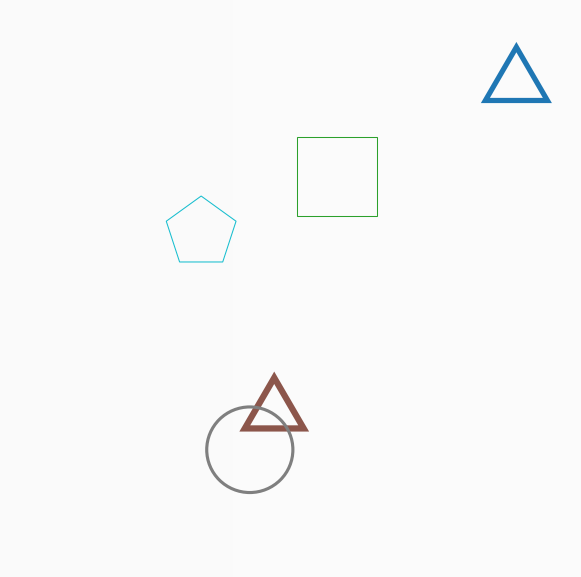[{"shape": "triangle", "thickness": 2.5, "radius": 0.31, "center": [0.888, 0.856]}, {"shape": "square", "thickness": 0.5, "radius": 0.34, "center": [0.579, 0.694]}, {"shape": "triangle", "thickness": 3, "radius": 0.29, "center": [0.472, 0.286]}, {"shape": "circle", "thickness": 1.5, "radius": 0.37, "center": [0.43, 0.22]}, {"shape": "pentagon", "thickness": 0.5, "radius": 0.32, "center": [0.346, 0.597]}]